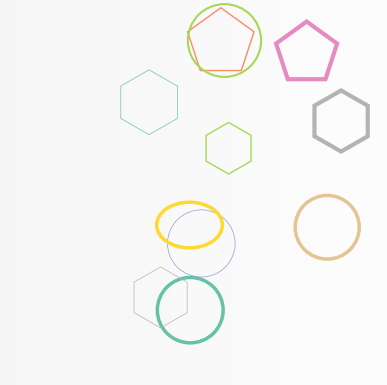[{"shape": "hexagon", "thickness": 0.5, "radius": 0.42, "center": [0.385, 0.734]}, {"shape": "circle", "thickness": 2.5, "radius": 0.42, "center": [0.491, 0.194]}, {"shape": "pentagon", "thickness": 1, "radius": 0.45, "center": [0.57, 0.89]}, {"shape": "circle", "thickness": 0.5, "radius": 0.44, "center": [0.52, 0.368]}, {"shape": "pentagon", "thickness": 3, "radius": 0.41, "center": [0.791, 0.861]}, {"shape": "hexagon", "thickness": 1, "radius": 0.33, "center": [0.59, 0.615]}, {"shape": "circle", "thickness": 1.5, "radius": 0.47, "center": [0.579, 0.895]}, {"shape": "oval", "thickness": 2.5, "radius": 0.42, "center": [0.489, 0.415]}, {"shape": "circle", "thickness": 2.5, "radius": 0.41, "center": [0.844, 0.41]}, {"shape": "hexagon", "thickness": 0.5, "radius": 0.4, "center": [0.414, 0.228]}, {"shape": "hexagon", "thickness": 3, "radius": 0.4, "center": [0.88, 0.686]}]